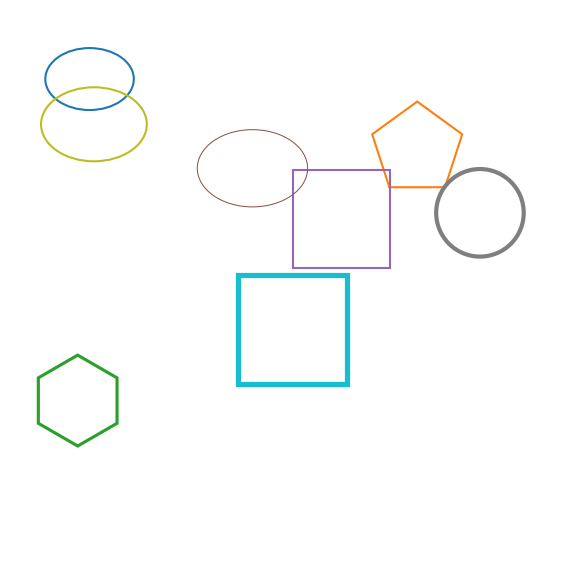[{"shape": "oval", "thickness": 1, "radius": 0.38, "center": [0.155, 0.862]}, {"shape": "pentagon", "thickness": 1, "radius": 0.41, "center": [0.722, 0.741]}, {"shape": "hexagon", "thickness": 1.5, "radius": 0.39, "center": [0.135, 0.305]}, {"shape": "square", "thickness": 1, "radius": 0.42, "center": [0.591, 0.62]}, {"shape": "oval", "thickness": 0.5, "radius": 0.48, "center": [0.437, 0.708]}, {"shape": "circle", "thickness": 2, "radius": 0.38, "center": [0.831, 0.631]}, {"shape": "oval", "thickness": 1, "radius": 0.46, "center": [0.163, 0.784]}, {"shape": "square", "thickness": 2.5, "radius": 0.47, "center": [0.506, 0.429]}]